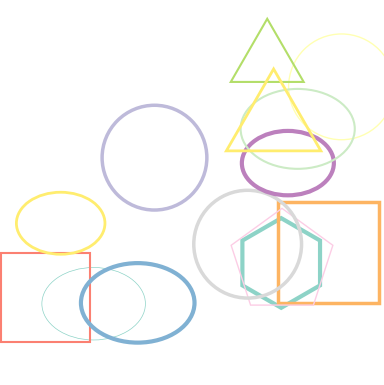[{"shape": "oval", "thickness": 0.5, "radius": 0.67, "center": [0.243, 0.211]}, {"shape": "hexagon", "thickness": 3, "radius": 0.58, "center": [0.73, 0.317]}, {"shape": "circle", "thickness": 1, "radius": 0.69, "center": [0.887, 0.774]}, {"shape": "circle", "thickness": 2.5, "radius": 0.68, "center": [0.401, 0.591]}, {"shape": "square", "thickness": 1.5, "radius": 0.58, "center": [0.118, 0.228]}, {"shape": "oval", "thickness": 3, "radius": 0.74, "center": [0.358, 0.213]}, {"shape": "square", "thickness": 2.5, "radius": 0.65, "center": [0.853, 0.344]}, {"shape": "triangle", "thickness": 1.5, "radius": 0.55, "center": [0.694, 0.842]}, {"shape": "pentagon", "thickness": 1, "radius": 0.69, "center": [0.732, 0.32]}, {"shape": "circle", "thickness": 2.5, "radius": 0.7, "center": [0.643, 0.366]}, {"shape": "oval", "thickness": 3, "radius": 0.6, "center": [0.748, 0.576]}, {"shape": "oval", "thickness": 1.5, "radius": 0.74, "center": [0.773, 0.665]}, {"shape": "oval", "thickness": 2, "radius": 0.58, "center": [0.158, 0.42]}, {"shape": "triangle", "thickness": 2, "radius": 0.71, "center": [0.711, 0.679]}]